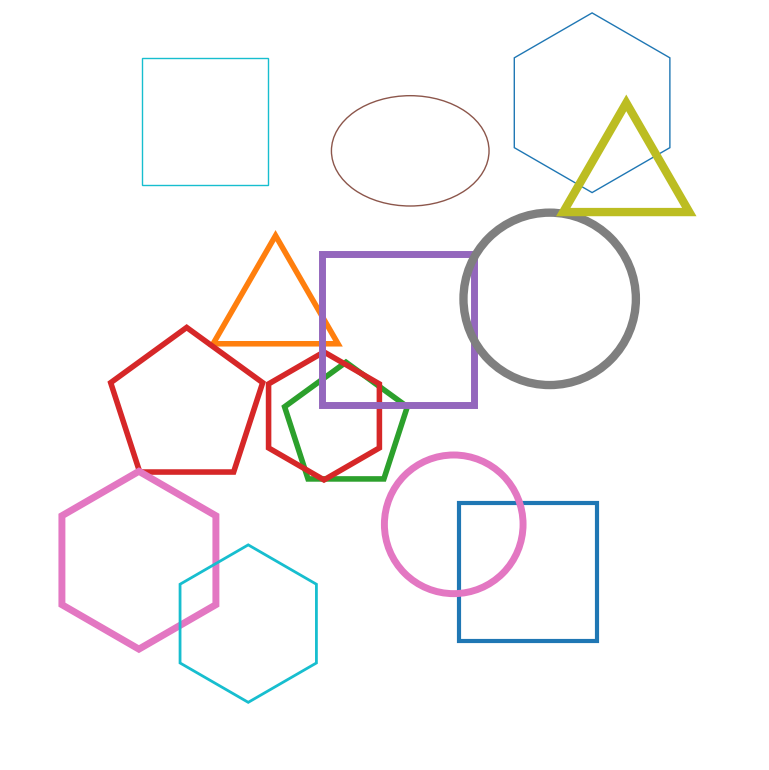[{"shape": "hexagon", "thickness": 0.5, "radius": 0.58, "center": [0.769, 0.867]}, {"shape": "square", "thickness": 1.5, "radius": 0.45, "center": [0.686, 0.257]}, {"shape": "triangle", "thickness": 2, "radius": 0.47, "center": [0.358, 0.6]}, {"shape": "pentagon", "thickness": 2, "radius": 0.42, "center": [0.449, 0.446]}, {"shape": "hexagon", "thickness": 2, "radius": 0.42, "center": [0.421, 0.46]}, {"shape": "pentagon", "thickness": 2, "radius": 0.52, "center": [0.242, 0.471]}, {"shape": "square", "thickness": 2.5, "radius": 0.49, "center": [0.517, 0.572]}, {"shape": "oval", "thickness": 0.5, "radius": 0.51, "center": [0.533, 0.804]}, {"shape": "hexagon", "thickness": 2.5, "radius": 0.58, "center": [0.18, 0.272]}, {"shape": "circle", "thickness": 2.5, "radius": 0.45, "center": [0.589, 0.319]}, {"shape": "circle", "thickness": 3, "radius": 0.56, "center": [0.714, 0.612]}, {"shape": "triangle", "thickness": 3, "radius": 0.47, "center": [0.813, 0.772]}, {"shape": "hexagon", "thickness": 1, "radius": 0.51, "center": [0.322, 0.19]}, {"shape": "square", "thickness": 0.5, "radius": 0.41, "center": [0.266, 0.842]}]